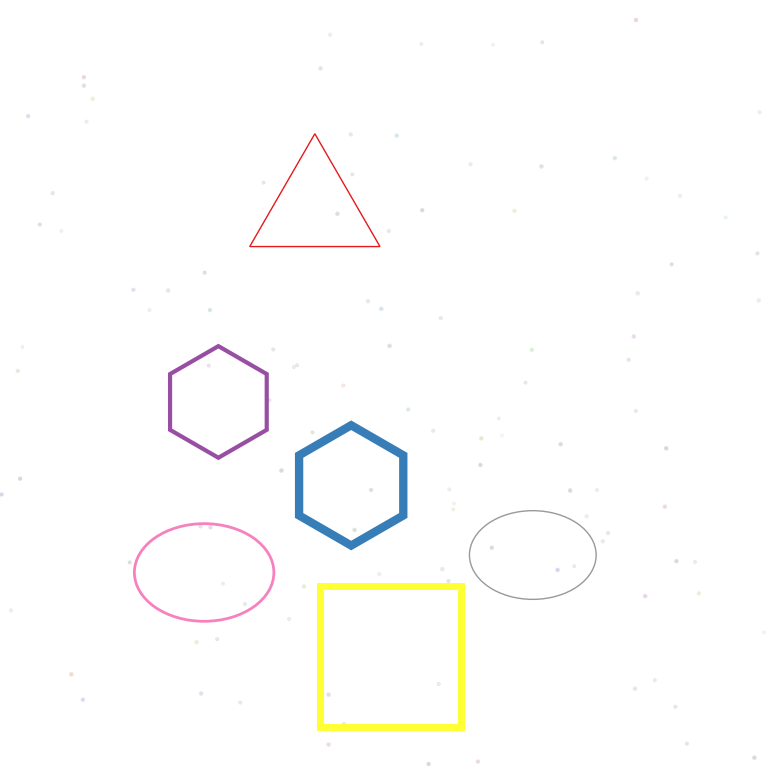[{"shape": "triangle", "thickness": 0.5, "radius": 0.49, "center": [0.409, 0.729]}, {"shape": "hexagon", "thickness": 3, "radius": 0.39, "center": [0.456, 0.37]}, {"shape": "hexagon", "thickness": 1.5, "radius": 0.36, "center": [0.284, 0.478]}, {"shape": "square", "thickness": 2.5, "radius": 0.46, "center": [0.507, 0.147]}, {"shape": "oval", "thickness": 1, "radius": 0.45, "center": [0.265, 0.257]}, {"shape": "oval", "thickness": 0.5, "radius": 0.41, "center": [0.692, 0.279]}]